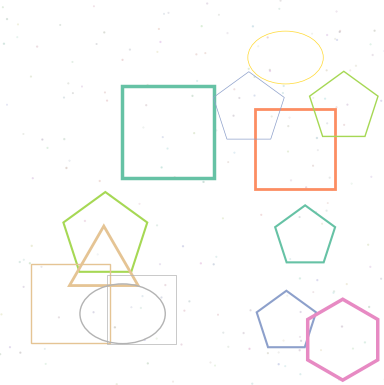[{"shape": "square", "thickness": 2.5, "radius": 0.6, "center": [0.437, 0.656]}, {"shape": "pentagon", "thickness": 1.5, "radius": 0.41, "center": [0.793, 0.385]}, {"shape": "square", "thickness": 2, "radius": 0.52, "center": [0.766, 0.613]}, {"shape": "pentagon", "thickness": 0.5, "radius": 0.48, "center": [0.646, 0.717]}, {"shape": "pentagon", "thickness": 1.5, "radius": 0.41, "center": [0.744, 0.164]}, {"shape": "hexagon", "thickness": 2.5, "radius": 0.53, "center": [0.89, 0.118]}, {"shape": "pentagon", "thickness": 1, "radius": 0.47, "center": [0.893, 0.721]}, {"shape": "pentagon", "thickness": 1.5, "radius": 0.57, "center": [0.274, 0.387]}, {"shape": "oval", "thickness": 0.5, "radius": 0.49, "center": [0.742, 0.851]}, {"shape": "square", "thickness": 1, "radius": 0.51, "center": [0.183, 0.212]}, {"shape": "triangle", "thickness": 2, "radius": 0.51, "center": [0.27, 0.31]}, {"shape": "oval", "thickness": 1, "radius": 0.55, "center": [0.318, 0.185]}, {"shape": "square", "thickness": 0.5, "radius": 0.45, "center": [0.368, 0.196]}]